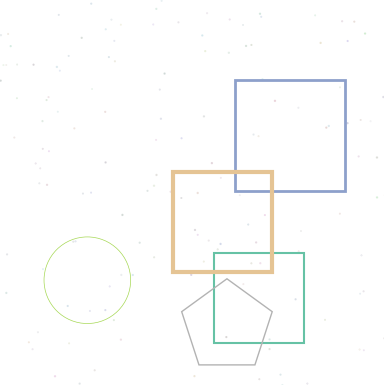[{"shape": "square", "thickness": 1.5, "radius": 0.58, "center": [0.672, 0.226]}, {"shape": "square", "thickness": 2, "radius": 0.72, "center": [0.753, 0.648]}, {"shape": "circle", "thickness": 0.5, "radius": 0.56, "center": [0.227, 0.272]}, {"shape": "square", "thickness": 3, "radius": 0.65, "center": [0.578, 0.423]}, {"shape": "pentagon", "thickness": 1, "radius": 0.62, "center": [0.589, 0.152]}]